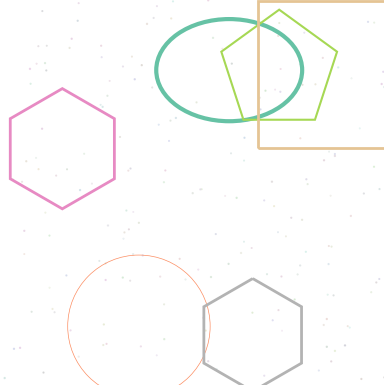[{"shape": "oval", "thickness": 3, "radius": 0.95, "center": [0.595, 0.818]}, {"shape": "circle", "thickness": 0.5, "radius": 0.92, "center": [0.361, 0.153]}, {"shape": "hexagon", "thickness": 2, "radius": 0.78, "center": [0.162, 0.614]}, {"shape": "pentagon", "thickness": 1.5, "radius": 0.79, "center": [0.725, 0.817]}, {"shape": "square", "thickness": 2, "radius": 0.95, "center": [0.861, 0.806]}, {"shape": "hexagon", "thickness": 2, "radius": 0.73, "center": [0.656, 0.13]}]